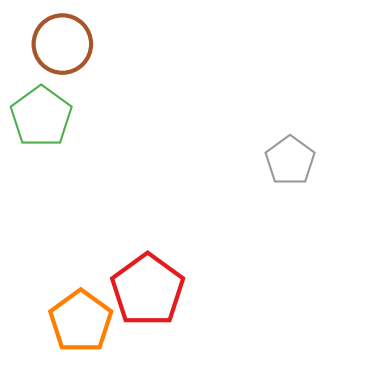[{"shape": "pentagon", "thickness": 3, "radius": 0.49, "center": [0.383, 0.247]}, {"shape": "pentagon", "thickness": 1.5, "radius": 0.42, "center": [0.107, 0.697]}, {"shape": "pentagon", "thickness": 3, "radius": 0.42, "center": [0.21, 0.165]}, {"shape": "circle", "thickness": 3, "radius": 0.37, "center": [0.162, 0.886]}, {"shape": "pentagon", "thickness": 1.5, "radius": 0.34, "center": [0.753, 0.583]}]